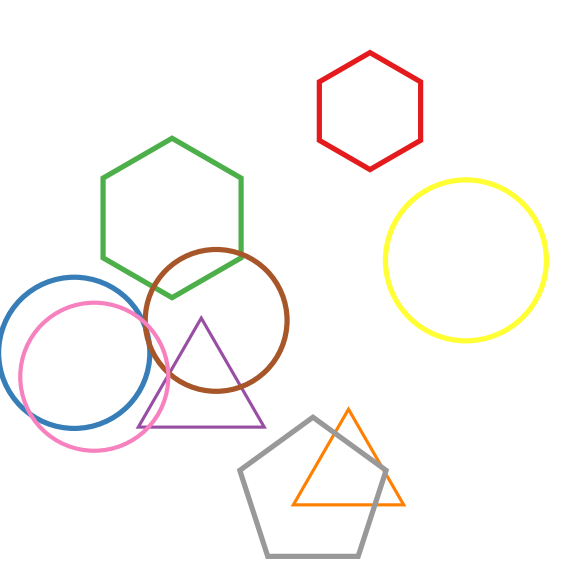[{"shape": "hexagon", "thickness": 2.5, "radius": 0.51, "center": [0.641, 0.807]}, {"shape": "circle", "thickness": 2.5, "radius": 0.65, "center": [0.129, 0.388]}, {"shape": "hexagon", "thickness": 2.5, "radius": 0.69, "center": [0.298, 0.622]}, {"shape": "triangle", "thickness": 1.5, "radius": 0.63, "center": [0.348, 0.322]}, {"shape": "triangle", "thickness": 1.5, "radius": 0.55, "center": [0.603, 0.18]}, {"shape": "circle", "thickness": 2.5, "radius": 0.7, "center": [0.807, 0.548]}, {"shape": "circle", "thickness": 2.5, "radius": 0.61, "center": [0.374, 0.444]}, {"shape": "circle", "thickness": 2, "radius": 0.64, "center": [0.163, 0.347]}, {"shape": "pentagon", "thickness": 2.5, "radius": 0.67, "center": [0.542, 0.143]}]